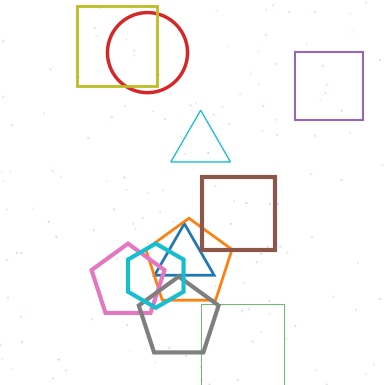[{"shape": "triangle", "thickness": 2, "radius": 0.45, "center": [0.479, 0.33]}, {"shape": "pentagon", "thickness": 2, "radius": 0.59, "center": [0.491, 0.316]}, {"shape": "square", "thickness": 0.5, "radius": 0.54, "center": [0.63, 0.103]}, {"shape": "circle", "thickness": 2.5, "radius": 0.52, "center": [0.383, 0.863]}, {"shape": "square", "thickness": 1.5, "radius": 0.44, "center": [0.855, 0.776]}, {"shape": "square", "thickness": 3, "radius": 0.48, "center": [0.62, 0.445]}, {"shape": "pentagon", "thickness": 3, "radius": 0.5, "center": [0.333, 0.268]}, {"shape": "pentagon", "thickness": 3, "radius": 0.54, "center": [0.464, 0.173]}, {"shape": "square", "thickness": 2, "radius": 0.52, "center": [0.304, 0.88]}, {"shape": "hexagon", "thickness": 3, "radius": 0.42, "center": [0.405, 0.284]}, {"shape": "triangle", "thickness": 1, "radius": 0.45, "center": [0.521, 0.624]}]